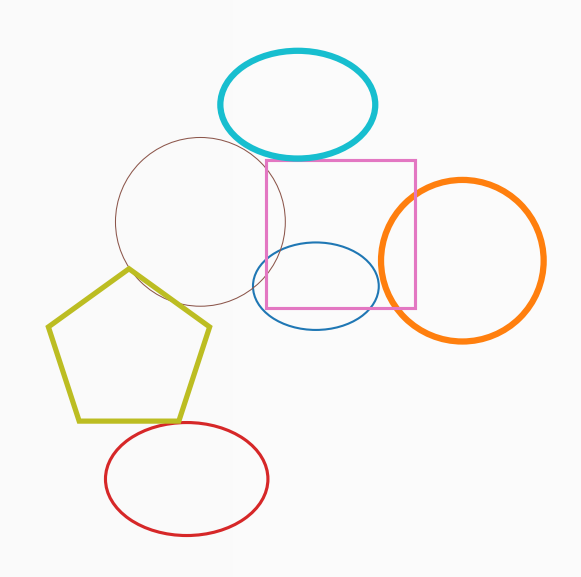[{"shape": "oval", "thickness": 1, "radius": 0.54, "center": [0.543, 0.504]}, {"shape": "circle", "thickness": 3, "radius": 0.7, "center": [0.795, 0.548]}, {"shape": "oval", "thickness": 1.5, "radius": 0.7, "center": [0.321, 0.17]}, {"shape": "circle", "thickness": 0.5, "radius": 0.73, "center": [0.345, 0.615]}, {"shape": "square", "thickness": 1.5, "radius": 0.64, "center": [0.585, 0.594]}, {"shape": "pentagon", "thickness": 2.5, "radius": 0.73, "center": [0.222, 0.388]}, {"shape": "oval", "thickness": 3, "radius": 0.67, "center": [0.512, 0.818]}]